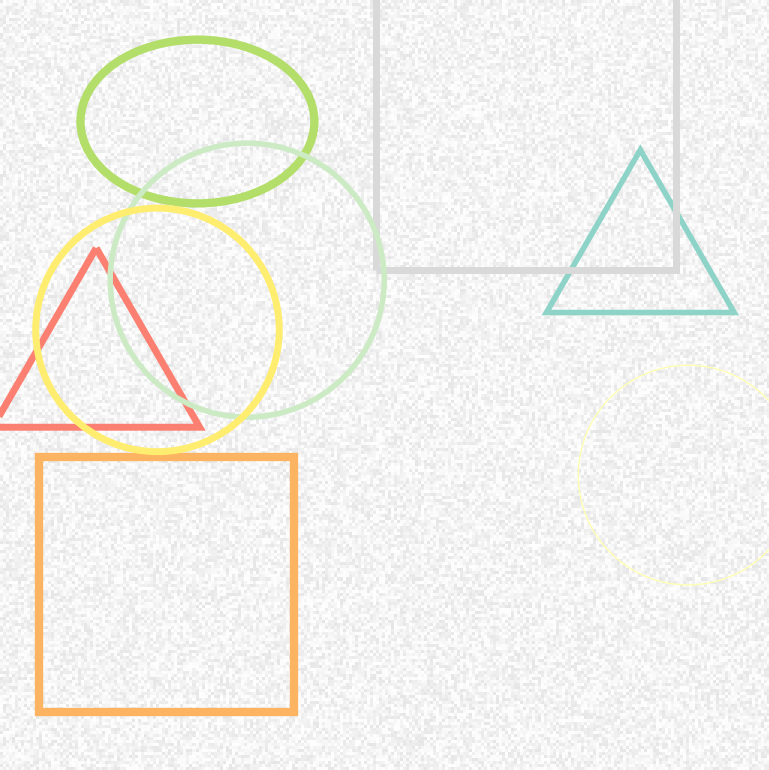[{"shape": "triangle", "thickness": 2, "radius": 0.7, "center": [0.832, 0.664]}, {"shape": "circle", "thickness": 0.5, "radius": 0.71, "center": [0.894, 0.383]}, {"shape": "triangle", "thickness": 2.5, "radius": 0.78, "center": [0.125, 0.523]}, {"shape": "square", "thickness": 3, "radius": 0.83, "center": [0.216, 0.241]}, {"shape": "oval", "thickness": 3, "radius": 0.76, "center": [0.256, 0.842]}, {"shape": "square", "thickness": 2.5, "radius": 0.97, "center": [0.683, 0.843]}, {"shape": "circle", "thickness": 2, "radius": 0.89, "center": [0.321, 0.636]}, {"shape": "circle", "thickness": 2.5, "radius": 0.79, "center": [0.205, 0.572]}]